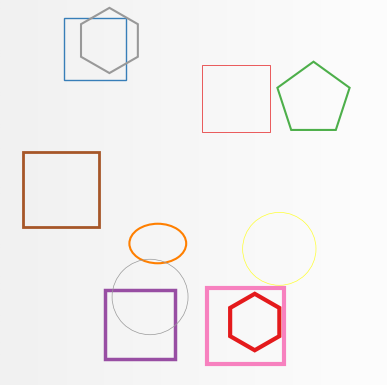[{"shape": "hexagon", "thickness": 3, "radius": 0.37, "center": [0.657, 0.164]}, {"shape": "square", "thickness": 0.5, "radius": 0.44, "center": [0.61, 0.744]}, {"shape": "square", "thickness": 1, "radius": 0.4, "center": [0.246, 0.872]}, {"shape": "pentagon", "thickness": 1.5, "radius": 0.49, "center": [0.809, 0.742]}, {"shape": "square", "thickness": 2.5, "radius": 0.45, "center": [0.361, 0.156]}, {"shape": "oval", "thickness": 1.5, "radius": 0.37, "center": [0.407, 0.368]}, {"shape": "circle", "thickness": 0.5, "radius": 0.47, "center": [0.721, 0.354]}, {"shape": "square", "thickness": 2, "radius": 0.49, "center": [0.158, 0.508]}, {"shape": "square", "thickness": 3, "radius": 0.49, "center": [0.633, 0.152]}, {"shape": "hexagon", "thickness": 1.5, "radius": 0.42, "center": [0.282, 0.895]}, {"shape": "circle", "thickness": 0.5, "radius": 0.49, "center": [0.387, 0.229]}]